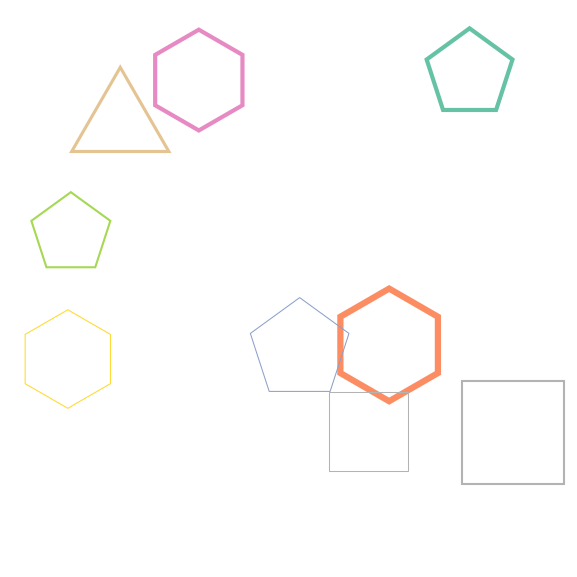[{"shape": "pentagon", "thickness": 2, "radius": 0.39, "center": [0.813, 0.872]}, {"shape": "hexagon", "thickness": 3, "radius": 0.49, "center": [0.674, 0.402]}, {"shape": "pentagon", "thickness": 0.5, "radius": 0.45, "center": [0.519, 0.394]}, {"shape": "hexagon", "thickness": 2, "radius": 0.44, "center": [0.344, 0.861]}, {"shape": "pentagon", "thickness": 1, "radius": 0.36, "center": [0.123, 0.595]}, {"shape": "hexagon", "thickness": 0.5, "radius": 0.43, "center": [0.117, 0.377]}, {"shape": "triangle", "thickness": 1.5, "radius": 0.49, "center": [0.208, 0.785]}, {"shape": "square", "thickness": 1, "radius": 0.44, "center": [0.888, 0.25]}, {"shape": "square", "thickness": 0.5, "radius": 0.34, "center": [0.639, 0.252]}]